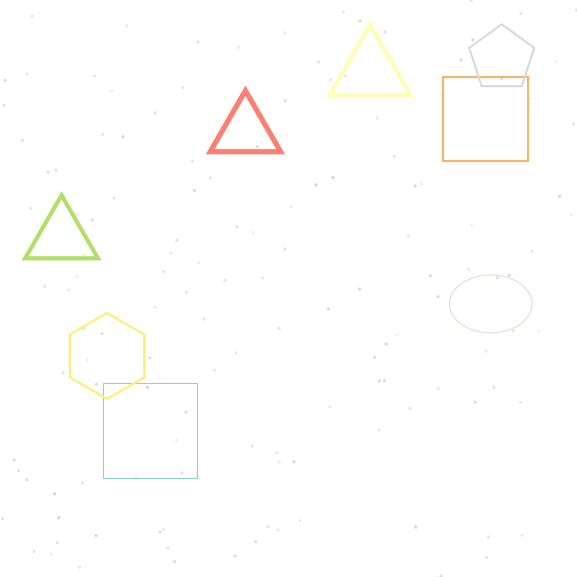[{"shape": "square", "thickness": 0.5, "radius": 0.41, "center": [0.26, 0.254]}, {"shape": "triangle", "thickness": 2, "radius": 0.41, "center": [0.641, 0.875]}, {"shape": "triangle", "thickness": 2.5, "radius": 0.35, "center": [0.425, 0.772]}, {"shape": "square", "thickness": 1, "radius": 0.37, "center": [0.841, 0.794]}, {"shape": "triangle", "thickness": 2, "radius": 0.36, "center": [0.107, 0.588]}, {"shape": "pentagon", "thickness": 1, "radius": 0.3, "center": [0.869, 0.898]}, {"shape": "oval", "thickness": 0.5, "radius": 0.36, "center": [0.85, 0.473]}, {"shape": "hexagon", "thickness": 1, "radius": 0.37, "center": [0.185, 0.383]}]